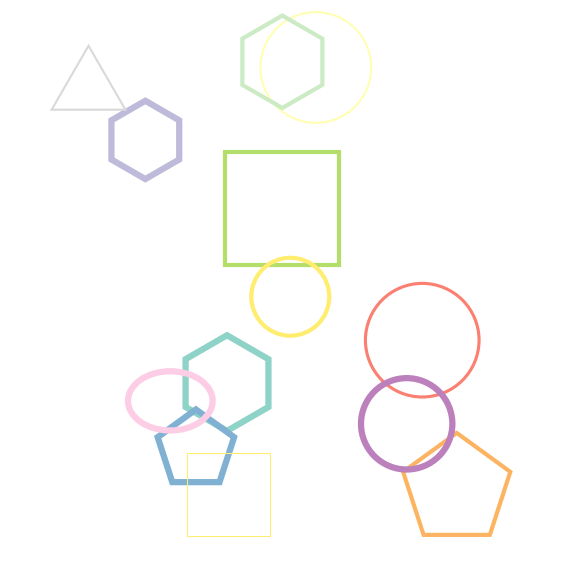[{"shape": "hexagon", "thickness": 3, "radius": 0.41, "center": [0.393, 0.336]}, {"shape": "circle", "thickness": 1, "radius": 0.48, "center": [0.547, 0.882]}, {"shape": "hexagon", "thickness": 3, "radius": 0.34, "center": [0.252, 0.757]}, {"shape": "circle", "thickness": 1.5, "radius": 0.49, "center": [0.731, 0.41]}, {"shape": "pentagon", "thickness": 3, "radius": 0.35, "center": [0.339, 0.221]}, {"shape": "pentagon", "thickness": 2, "radius": 0.49, "center": [0.791, 0.152]}, {"shape": "square", "thickness": 2, "radius": 0.49, "center": [0.489, 0.638]}, {"shape": "oval", "thickness": 3, "radius": 0.37, "center": [0.295, 0.305]}, {"shape": "triangle", "thickness": 1, "radius": 0.37, "center": [0.153, 0.846]}, {"shape": "circle", "thickness": 3, "radius": 0.4, "center": [0.704, 0.265]}, {"shape": "hexagon", "thickness": 2, "radius": 0.4, "center": [0.489, 0.892]}, {"shape": "circle", "thickness": 2, "radius": 0.34, "center": [0.503, 0.485]}, {"shape": "square", "thickness": 0.5, "radius": 0.36, "center": [0.396, 0.143]}]